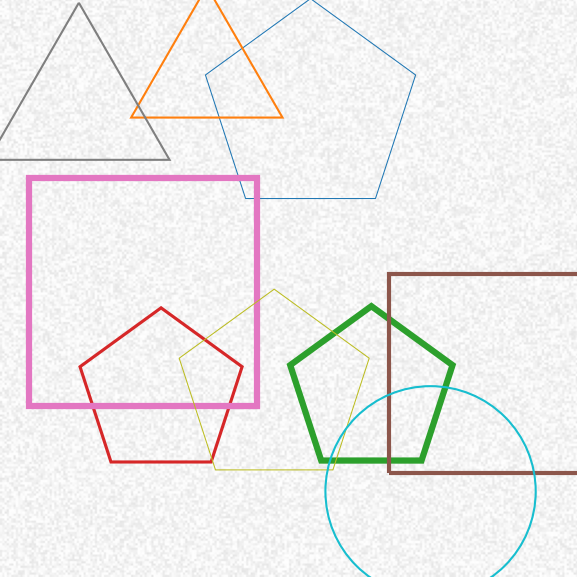[{"shape": "pentagon", "thickness": 0.5, "radius": 0.96, "center": [0.538, 0.81]}, {"shape": "triangle", "thickness": 1, "radius": 0.76, "center": [0.358, 0.871]}, {"shape": "pentagon", "thickness": 3, "radius": 0.74, "center": [0.643, 0.321]}, {"shape": "pentagon", "thickness": 1.5, "radius": 0.74, "center": [0.279, 0.319]}, {"shape": "square", "thickness": 2, "radius": 0.86, "center": [0.847, 0.353]}, {"shape": "square", "thickness": 3, "radius": 0.99, "center": [0.248, 0.493]}, {"shape": "triangle", "thickness": 1, "radius": 0.91, "center": [0.137, 0.813]}, {"shape": "pentagon", "thickness": 0.5, "radius": 0.86, "center": [0.475, 0.325]}, {"shape": "circle", "thickness": 1, "radius": 0.91, "center": [0.746, 0.148]}]